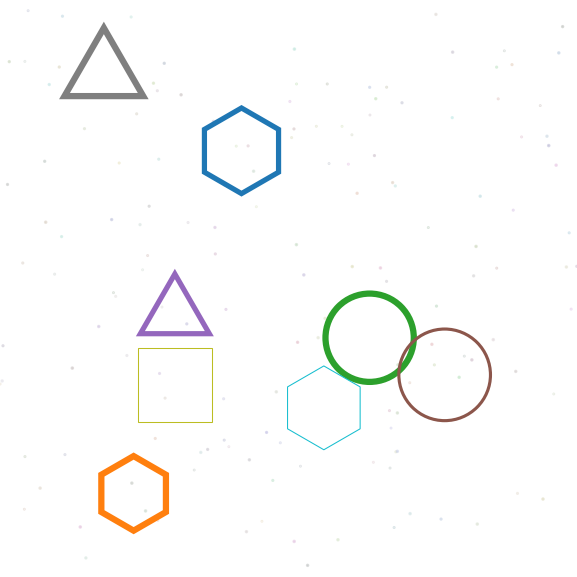[{"shape": "hexagon", "thickness": 2.5, "radius": 0.37, "center": [0.418, 0.738]}, {"shape": "hexagon", "thickness": 3, "radius": 0.32, "center": [0.231, 0.145]}, {"shape": "circle", "thickness": 3, "radius": 0.38, "center": [0.64, 0.414]}, {"shape": "triangle", "thickness": 2.5, "radius": 0.34, "center": [0.303, 0.456]}, {"shape": "circle", "thickness": 1.5, "radius": 0.4, "center": [0.77, 0.35]}, {"shape": "triangle", "thickness": 3, "radius": 0.39, "center": [0.18, 0.872]}, {"shape": "square", "thickness": 0.5, "radius": 0.32, "center": [0.302, 0.333]}, {"shape": "hexagon", "thickness": 0.5, "radius": 0.36, "center": [0.561, 0.293]}]